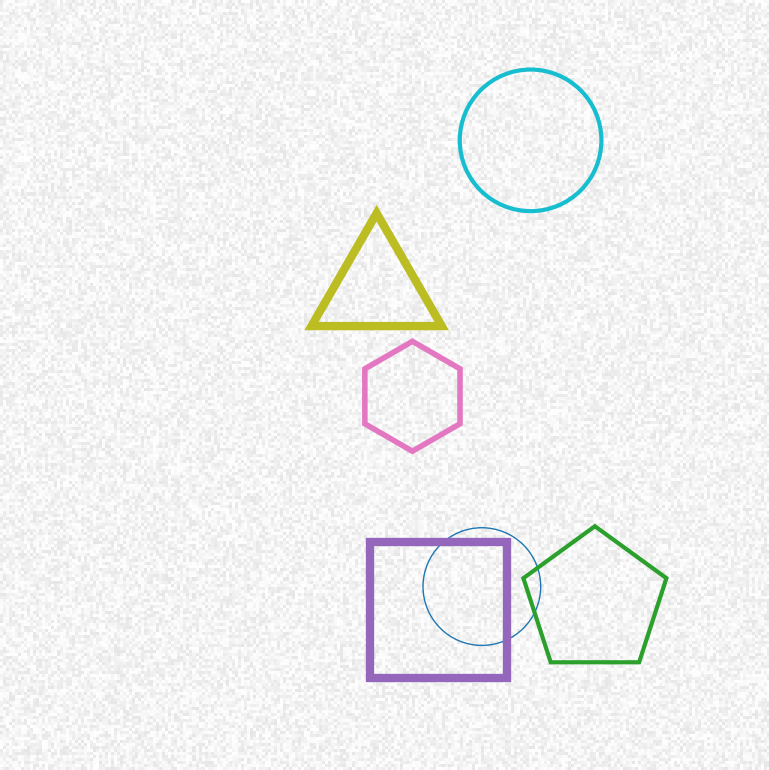[{"shape": "circle", "thickness": 0.5, "radius": 0.38, "center": [0.626, 0.238]}, {"shape": "pentagon", "thickness": 1.5, "radius": 0.49, "center": [0.773, 0.219]}, {"shape": "square", "thickness": 3, "radius": 0.44, "center": [0.57, 0.208]}, {"shape": "hexagon", "thickness": 2, "radius": 0.36, "center": [0.536, 0.485]}, {"shape": "triangle", "thickness": 3, "radius": 0.49, "center": [0.489, 0.625]}, {"shape": "circle", "thickness": 1.5, "radius": 0.46, "center": [0.689, 0.818]}]